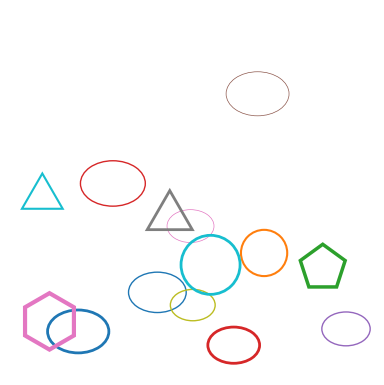[{"shape": "oval", "thickness": 2, "radius": 0.4, "center": [0.203, 0.139]}, {"shape": "oval", "thickness": 1, "radius": 0.37, "center": [0.409, 0.241]}, {"shape": "circle", "thickness": 1.5, "radius": 0.3, "center": [0.686, 0.343]}, {"shape": "pentagon", "thickness": 2.5, "radius": 0.31, "center": [0.838, 0.304]}, {"shape": "oval", "thickness": 2, "radius": 0.34, "center": [0.607, 0.103]}, {"shape": "oval", "thickness": 1, "radius": 0.42, "center": [0.293, 0.523]}, {"shape": "oval", "thickness": 1, "radius": 0.31, "center": [0.899, 0.146]}, {"shape": "oval", "thickness": 0.5, "radius": 0.41, "center": [0.669, 0.756]}, {"shape": "oval", "thickness": 0.5, "radius": 0.3, "center": [0.495, 0.413]}, {"shape": "hexagon", "thickness": 3, "radius": 0.37, "center": [0.129, 0.165]}, {"shape": "triangle", "thickness": 2, "radius": 0.34, "center": [0.441, 0.437]}, {"shape": "oval", "thickness": 1, "radius": 0.29, "center": [0.501, 0.208]}, {"shape": "circle", "thickness": 2, "radius": 0.38, "center": [0.547, 0.312]}, {"shape": "triangle", "thickness": 1.5, "radius": 0.31, "center": [0.11, 0.488]}]